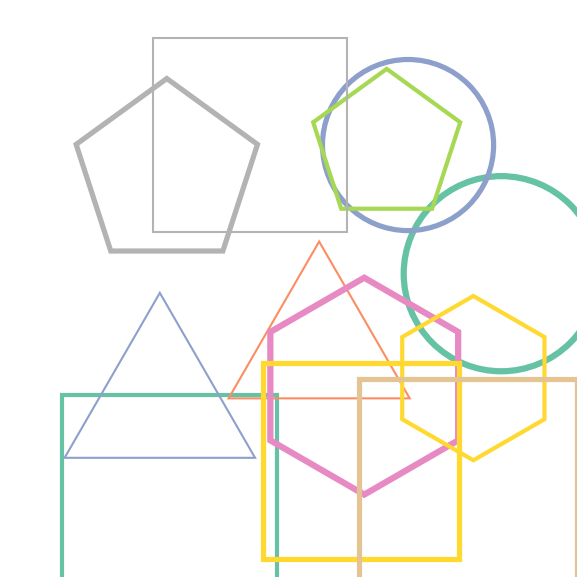[{"shape": "circle", "thickness": 3, "radius": 0.84, "center": [0.868, 0.525]}, {"shape": "square", "thickness": 2, "radius": 0.93, "center": [0.294, 0.128]}, {"shape": "triangle", "thickness": 1, "radius": 0.91, "center": [0.553, 0.4]}, {"shape": "circle", "thickness": 2.5, "radius": 0.74, "center": [0.707, 0.748]}, {"shape": "triangle", "thickness": 1, "radius": 0.95, "center": [0.277, 0.302]}, {"shape": "hexagon", "thickness": 3, "radius": 0.94, "center": [0.631, 0.33]}, {"shape": "pentagon", "thickness": 2, "radius": 0.67, "center": [0.67, 0.746]}, {"shape": "hexagon", "thickness": 2, "radius": 0.71, "center": [0.82, 0.344]}, {"shape": "square", "thickness": 2.5, "radius": 0.85, "center": [0.625, 0.2]}, {"shape": "square", "thickness": 2.5, "radius": 0.95, "center": [0.811, 0.154]}, {"shape": "pentagon", "thickness": 2.5, "radius": 0.83, "center": [0.289, 0.698]}, {"shape": "square", "thickness": 1, "radius": 0.84, "center": [0.433, 0.766]}]